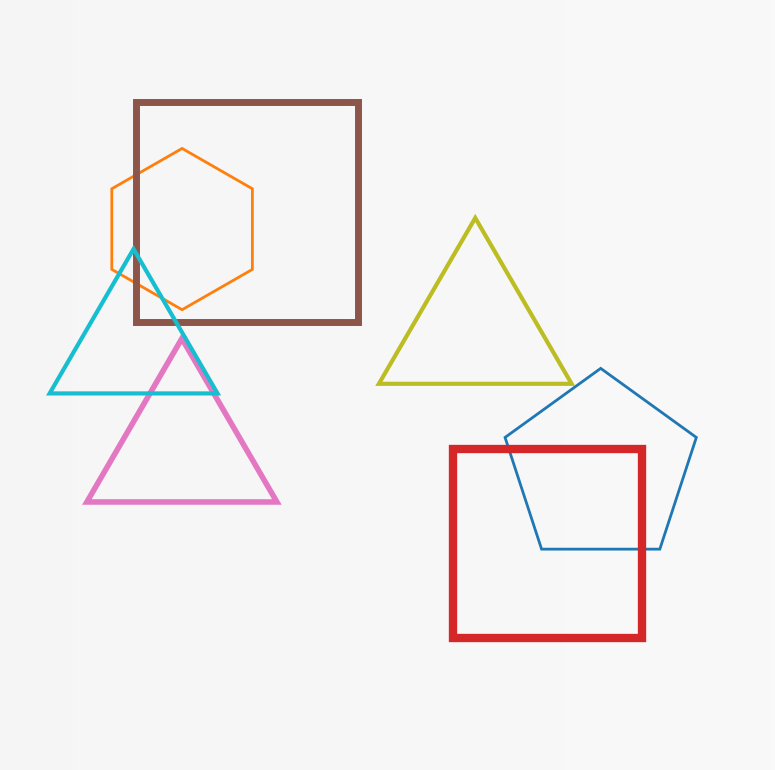[{"shape": "pentagon", "thickness": 1, "radius": 0.65, "center": [0.775, 0.392]}, {"shape": "hexagon", "thickness": 1, "radius": 0.52, "center": [0.235, 0.702]}, {"shape": "square", "thickness": 3, "radius": 0.61, "center": [0.707, 0.294]}, {"shape": "square", "thickness": 2.5, "radius": 0.72, "center": [0.319, 0.725]}, {"shape": "triangle", "thickness": 2, "radius": 0.71, "center": [0.235, 0.419]}, {"shape": "triangle", "thickness": 1.5, "radius": 0.72, "center": [0.613, 0.573]}, {"shape": "triangle", "thickness": 1.5, "radius": 0.63, "center": [0.172, 0.552]}]